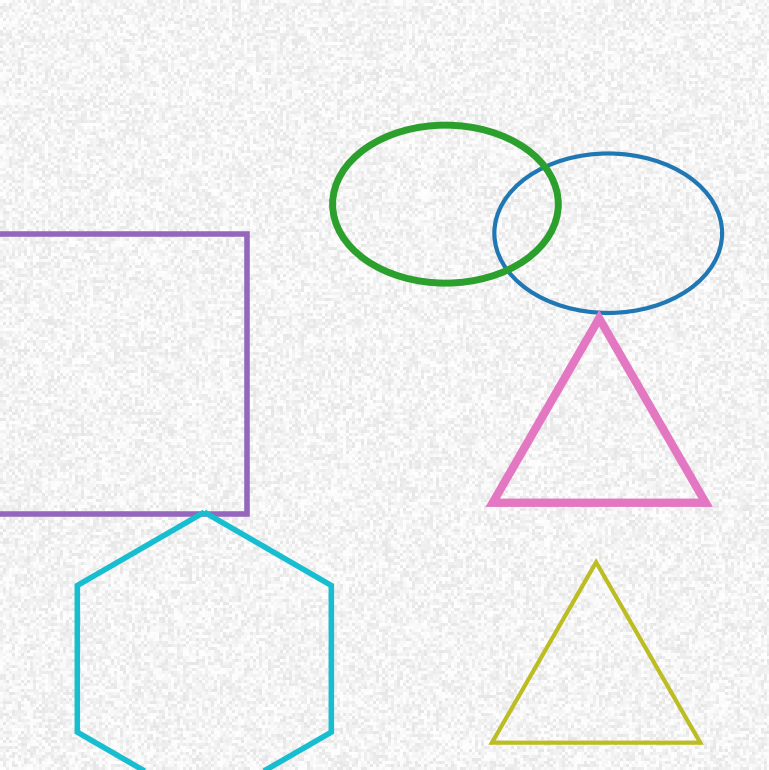[{"shape": "oval", "thickness": 1.5, "radius": 0.74, "center": [0.79, 0.697]}, {"shape": "oval", "thickness": 2.5, "radius": 0.73, "center": [0.579, 0.735]}, {"shape": "square", "thickness": 2, "radius": 0.91, "center": [0.139, 0.514]}, {"shape": "triangle", "thickness": 3, "radius": 0.8, "center": [0.778, 0.427]}, {"shape": "triangle", "thickness": 1.5, "radius": 0.78, "center": [0.774, 0.114]}, {"shape": "hexagon", "thickness": 2, "radius": 0.95, "center": [0.265, 0.144]}]